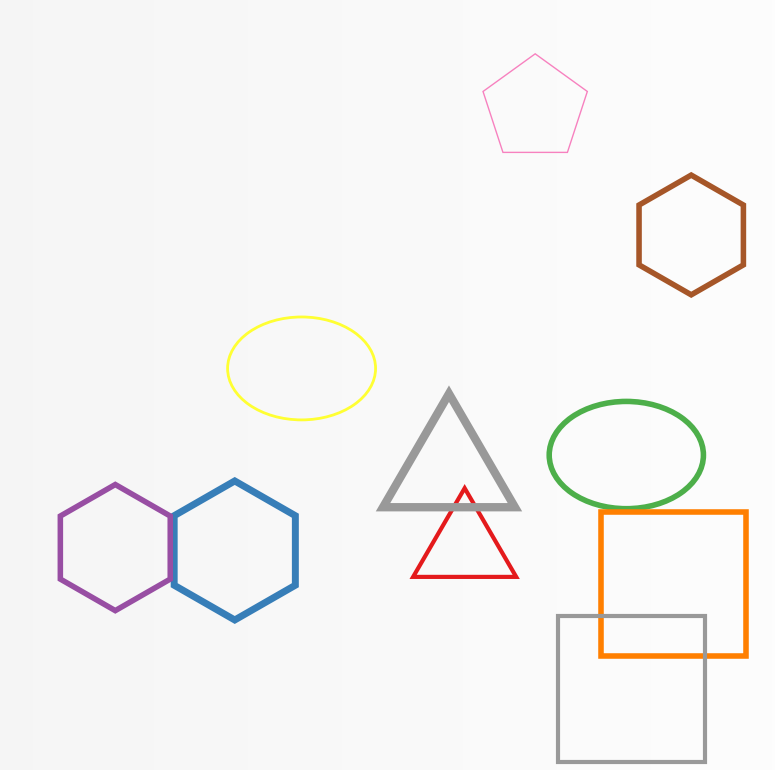[{"shape": "triangle", "thickness": 1.5, "radius": 0.38, "center": [0.6, 0.289]}, {"shape": "hexagon", "thickness": 2.5, "radius": 0.45, "center": [0.303, 0.285]}, {"shape": "oval", "thickness": 2, "radius": 0.5, "center": [0.808, 0.409]}, {"shape": "hexagon", "thickness": 2, "radius": 0.41, "center": [0.149, 0.289]}, {"shape": "square", "thickness": 2, "radius": 0.47, "center": [0.869, 0.242]}, {"shape": "oval", "thickness": 1, "radius": 0.48, "center": [0.389, 0.522]}, {"shape": "hexagon", "thickness": 2, "radius": 0.39, "center": [0.892, 0.695]}, {"shape": "pentagon", "thickness": 0.5, "radius": 0.35, "center": [0.691, 0.859]}, {"shape": "square", "thickness": 1.5, "radius": 0.48, "center": [0.815, 0.105]}, {"shape": "triangle", "thickness": 3, "radius": 0.49, "center": [0.579, 0.39]}]